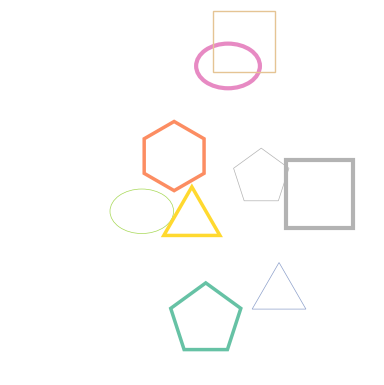[{"shape": "pentagon", "thickness": 2.5, "radius": 0.48, "center": [0.534, 0.169]}, {"shape": "hexagon", "thickness": 2.5, "radius": 0.45, "center": [0.452, 0.595]}, {"shape": "triangle", "thickness": 0.5, "radius": 0.4, "center": [0.725, 0.237]}, {"shape": "oval", "thickness": 3, "radius": 0.41, "center": [0.592, 0.829]}, {"shape": "oval", "thickness": 0.5, "radius": 0.41, "center": [0.368, 0.451]}, {"shape": "triangle", "thickness": 2.5, "radius": 0.42, "center": [0.498, 0.431]}, {"shape": "square", "thickness": 1, "radius": 0.4, "center": [0.634, 0.893]}, {"shape": "square", "thickness": 3, "radius": 0.44, "center": [0.83, 0.496]}, {"shape": "pentagon", "thickness": 0.5, "radius": 0.38, "center": [0.679, 0.54]}]